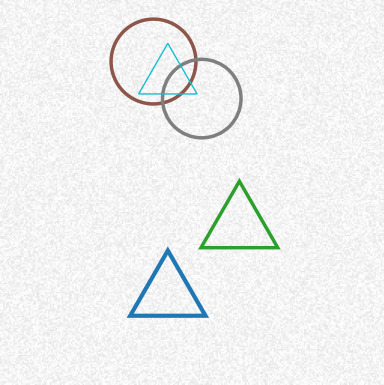[{"shape": "triangle", "thickness": 3, "radius": 0.56, "center": [0.436, 0.236]}, {"shape": "triangle", "thickness": 2.5, "radius": 0.58, "center": [0.622, 0.414]}, {"shape": "circle", "thickness": 2.5, "radius": 0.55, "center": [0.399, 0.84]}, {"shape": "circle", "thickness": 2.5, "radius": 0.51, "center": [0.524, 0.744]}, {"shape": "triangle", "thickness": 1, "radius": 0.44, "center": [0.436, 0.8]}]